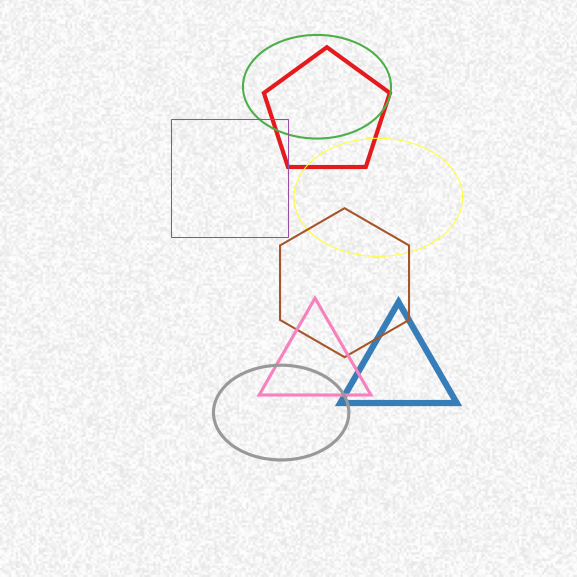[{"shape": "pentagon", "thickness": 2, "radius": 0.57, "center": [0.566, 0.803]}, {"shape": "triangle", "thickness": 3, "radius": 0.58, "center": [0.69, 0.36]}, {"shape": "oval", "thickness": 1, "radius": 0.64, "center": [0.549, 0.849]}, {"shape": "square", "thickness": 0.5, "radius": 0.51, "center": [0.397, 0.691]}, {"shape": "oval", "thickness": 0.5, "radius": 0.73, "center": [0.655, 0.657]}, {"shape": "hexagon", "thickness": 1, "radius": 0.64, "center": [0.597, 0.51]}, {"shape": "triangle", "thickness": 1.5, "radius": 0.56, "center": [0.546, 0.371]}, {"shape": "oval", "thickness": 1.5, "radius": 0.59, "center": [0.487, 0.285]}]